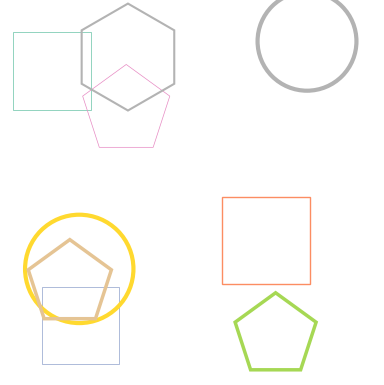[{"shape": "square", "thickness": 0.5, "radius": 0.51, "center": [0.135, 0.816]}, {"shape": "square", "thickness": 1, "radius": 0.57, "center": [0.691, 0.375]}, {"shape": "square", "thickness": 0.5, "radius": 0.5, "center": [0.209, 0.156]}, {"shape": "pentagon", "thickness": 0.5, "radius": 0.59, "center": [0.328, 0.714]}, {"shape": "pentagon", "thickness": 2.5, "radius": 0.55, "center": [0.716, 0.129]}, {"shape": "circle", "thickness": 3, "radius": 0.7, "center": [0.206, 0.302]}, {"shape": "pentagon", "thickness": 2.5, "radius": 0.57, "center": [0.181, 0.264]}, {"shape": "circle", "thickness": 3, "radius": 0.64, "center": [0.797, 0.893]}, {"shape": "hexagon", "thickness": 1.5, "radius": 0.69, "center": [0.332, 0.852]}]